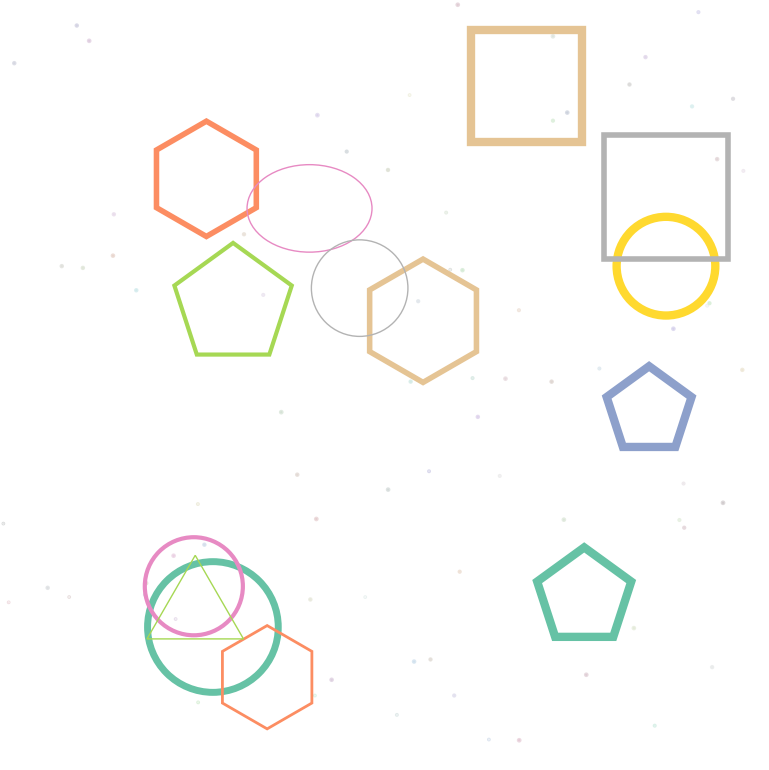[{"shape": "circle", "thickness": 2.5, "radius": 0.42, "center": [0.277, 0.186]}, {"shape": "pentagon", "thickness": 3, "radius": 0.32, "center": [0.759, 0.225]}, {"shape": "hexagon", "thickness": 2, "radius": 0.37, "center": [0.268, 0.768]}, {"shape": "hexagon", "thickness": 1, "radius": 0.34, "center": [0.347, 0.121]}, {"shape": "pentagon", "thickness": 3, "radius": 0.29, "center": [0.843, 0.466]}, {"shape": "oval", "thickness": 0.5, "radius": 0.41, "center": [0.402, 0.729]}, {"shape": "circle", "thickness": 1.5, "radius": 0.32, "center": [0.252, 0.239]}, {"shape": "triangle", "thickness": 0.5, "radius": 0.36, "center": [0.254, 0.206]}, {"shape": "pentagon", "thickness": 1.5, "radius": 0.4, "center": [0.303, 0.604]}, {"shape": "circle", "thickness": 3, "radius": 0.32, "center": [0.865, 0.654]}, {"shape": "square", "thickness": 3, "radius": 0.36, "center": [0.684, 0.888]}, {"shape": "hexagon", "thickness": 2, "radius": 0.4, "center": [0.549, 0.583]}, {"shape": "square", "thickness": 2, "radius": 0.4, "center": [0.865, 0.744]}, {"shape": "circle", "thickness": 0.5, "radius": 0.31, "center": [0.467, 0.626]}]